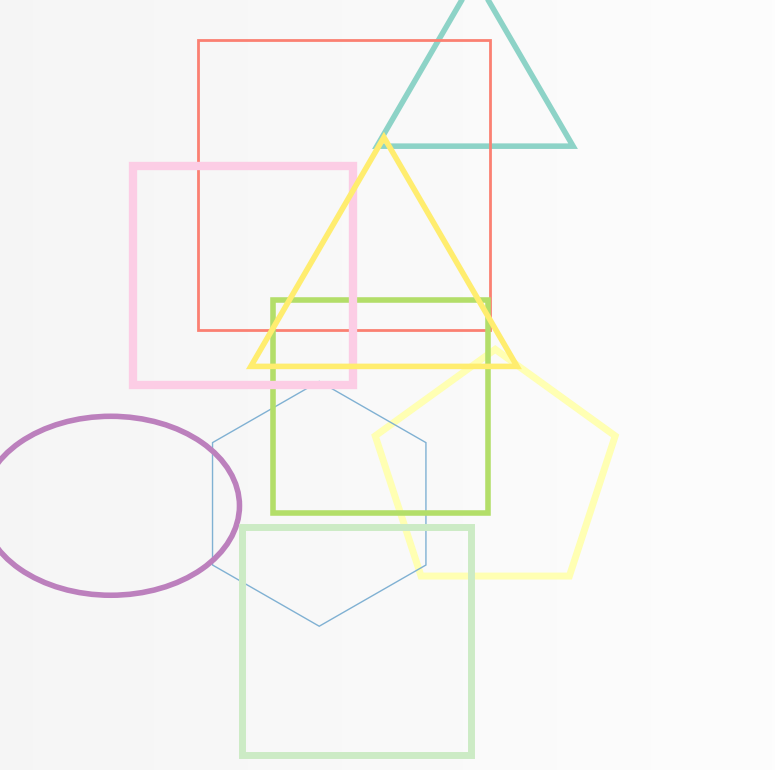[{"shape": "triangle", "thickness": 2, "radius": 0.73, "center": [0.613, 0.883]}, {"shape": "pentagon", "thickness": 2.5, "radius": 0.81, "center": [0.639, 0.384]}, {"shape": "square", "thickness": 1, "radius": 0.94, "center": [0.444, 0.76]}, {"shape": "hexagon", "thickness": 0.5, "radius": 0.79, "center": [0.412, 0.346]}, {"shape": "square", "thickness": 2, "radius": 0.69, "center": [0.491, 0.472]}, {"shape": "square", "thickness": 3, "radius": 0.71, "center": [0.313, 0.643]}, {"shape": "oval", "thickness": 2, "radius": 0.83, "center": [0.143, 0.343]}, {"shape": "square", "thickness": 2.5, "radius": 0.74, "center": [0.46, 0.167]}, {"shape": "triangle", "thickness": 2, "radius": 0.99, "center": [0.495, 0.623]}]